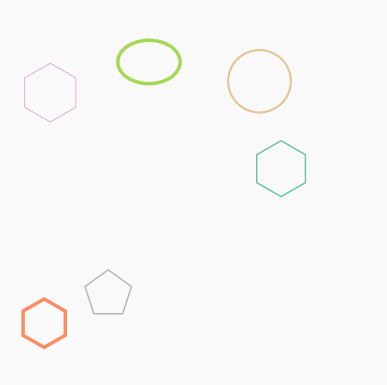[{"shape": "hexagon", "thickness": 1, "radius": 0.36, "center": [0.725, 0.562]}, {"shape": "hexagon", "thickness": 2.5, "radius": 0.31, "center": [0.114, 0.161]}, {"shape": "hexagon", "thickness": 0.5, "radius": 0.38, "center": [0.13, 0.759]}, {"shape": "oval", "thickness": 2.5, "radius": 0.4, "center": [0.384, 0.839]}, {"shape": "circle", "thickness": 1.5, "radius": 0.4, "center": [0.67, 0.789]}, {"shape": "pentagon", "thickness": 1, "radius": 0.32, "center": [0.279, 0.236]}]